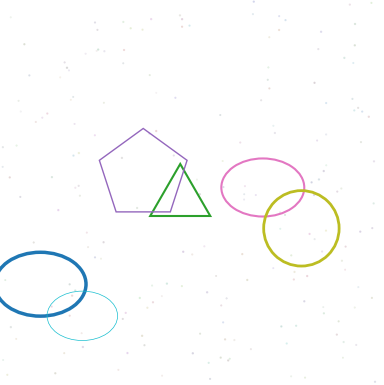[{"shape": "oval", "thickness": 2.5, "radius": 0.59, "center": [0.105, 0.262]}, {"shape": "triangle", "thickness": 1.5, "radius": 0.45, "center": [0.468, 0.484]}, {"shape": "pentagon", "thickness": 1, "radius": 0.6, "center": [0.372, 0.547]}, {"shape": "oval", "thickness": 1.5, "radius": 0.54, "center": [0.683, 0.513]}, {"shape": "circle", "thickness": 2, "radius": 0.49, "center": [0.783, 0.407]}, {"shape": "oval", "thickness": 0.5, "radius": 0.46, "center": [0.214, 0.18]}]